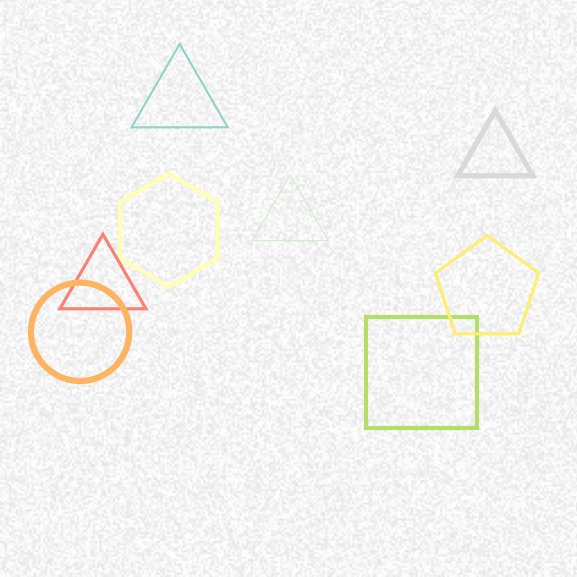[{"shape": "triangle", "thickness": 1, "radius": 0.48, "center": [0.311, 0.827]}, {"shape": "hexagon", "thickness": 2, "radius": 0.49, "center": [0.293, 0.6]}, {"shape": "triangle", "thickness": 1.5, "radius": 0.43, "center": [0.178, 0.507]}, {"shape": "circle", "thickness": 3, "radius": 0.43, "center": [0.139, 0.425]}, {"shape": "square", "thickness": 2, "radius": 0.48, "center": [0.73, 0.354]}, {"shape": "triangle", "thickness": 2.5, "radius": 0.38, "center": [0.857, 0.732]}, {"shape": "triangle", "thickness": 0.5, "radius": 0.38, "center": [0.503, 0.62]}, {"shape": "pentagon", "thickness": 1.5, "radius": 0.47, "center": [0.843, 0.497]}]